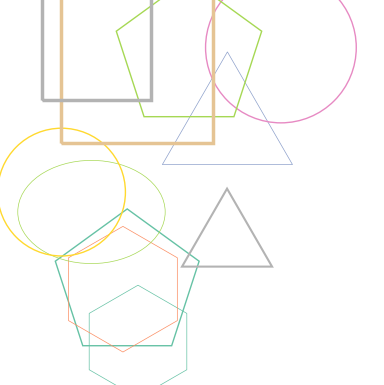[{"shape": "pentagon", "thickness": 1, "radius": 0.98, "center": [0.33, 0.261]}, {"shape": "hexagon", "thickness": 0.5, "radius": 0.73, "center": [0.358, 0.113]}, {"shape": "hexagon", "thickness": 0.5, "radius": 0.82, "center": [0.319, 0.249]}, {"shape": "triangle", "thickness": 0.5, "radius": 0.98, "center": [0.591, 0.67]}, {"shape": "circle", "thickness": 1, "radius": 0.98, "center": [0.73, 0.877]}, {"shape": "pentagon", "thickness": 1, "radius": 0.99, "center": [0.491, 0.858]}, {"shape": "oval", "thickness": 0.5, "radius": 0.96, "center": [0.238, 0.449]}, {"shape": "circle", "thickness": 1, "radius": 0.83, "center": [0.16, 0.501]}, {"shape": "square", "thickness": 2.5, "radius": 0.99, "center": [0.356, 0.826]}, {"shape": "square", "thickness": 2.5, "radius": 0.71, "center": [0.25, 0.882]}, {"shape": "triangle", "thickness": 1.5, "radius": 0.67, "center": [0.59, 0.375]}]